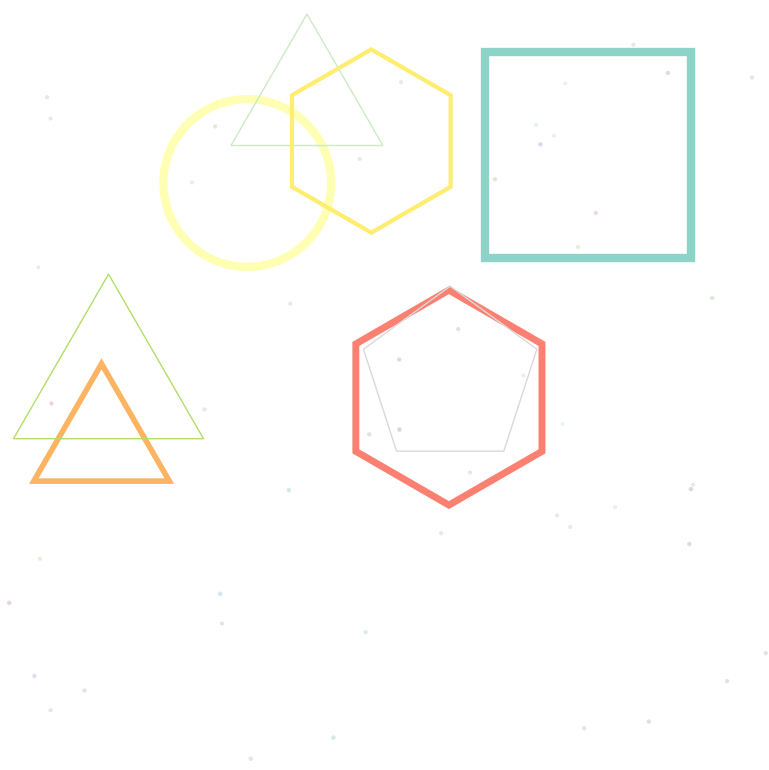[{"shape": "square", "thickness": 3, "radius": 0.67, "center": [0.763, 0.799]}, {"shape": "circle", "thickness": 3, "radius": 0.54, "center": [0.321, 0.762]}, {"shape": "hexagon", "thickness": 2.5, "radius": 0.7, "center": [0.583, 0.484]}, {"shape": "triangle", "thickness": 2, "radius": 0.51, "center": [0.132, 0.426]}, {"shape": "triangle", "thickness": 0.5, "radius": 0.71, "center": [0.141, 0.502]}, {"shape": "pentagon", "thickness": 0.5, "radius": 0.59, "center": [0.585, 0.51]}, {"shape": "triangle", "thickness": 0.5, "radius": 0.57, "center": [0.399, 0.868]}, {"shape": "hexagon", "thickness": 1.5, "radius": 0.6, "center": [0.482, 0.817]}]